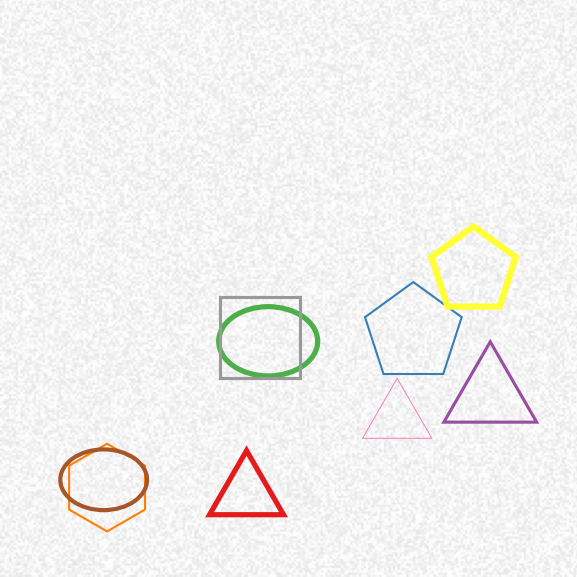[{"shape": "triangle", "thickness": 2.5, "radius": 0.37, "center": [0.427, 0.145]}, {"shape": "pentagon", "thickness": 1, "radius": 0.44, "center": [0.716, 0.423]}, {"shape": "oval", "thickness": 2.5, "radius": 0.43, "center": [0.464, 0.408]}, {"shape": "triangle", "thickness": 1.5, "radius": 0.46, "center": [0.849, 0.315]}, {"shape": "hexagon", "thickness": 1, "radius": 0.38, "center": [0.185, 0.155]}, {"shape": "pentagon", "thickness": 3, "radius": 0.38, "center": [0.82, 0.53]}, {"shape": "oval", "thickness": 2, "radius": 0.38, "center": [0.18, 0.168]}, {"shape": "triangle", "thickness": 0.5, "radius": 0.35, "center": [0.688, 0.275]}, {"shape": "square", "thickness": 1.5, "radius": 0.35, "center": [0.45, 0.415]}]